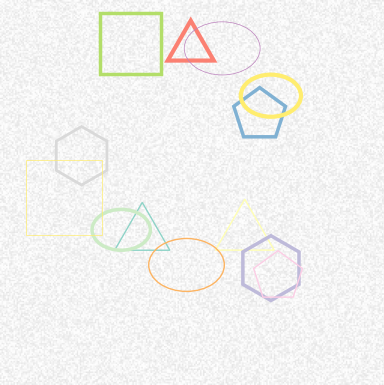[{"shape": "triangle", "thickness": 1, "radius": 0.41, "center": [0.37, 0.391]}, {"shape": "triangle", "thickness": 1, "radius": 0.44, "center": [0.636, 0.394]}, {"shape": "hexagon", "thickness": 2.5, "radius": 0.42, "center": [0.704, 0.304]}, {"shape": "triangle", "thickness": 3, "radius": 0.35, "center": [0.495, 0.877]}, {"shape": "pentagon", "thickness": 2.5, "radius": 0.35, "center": [0.674, 0.702]}, {"shape": "oval", "thickness": 1, "radius": 0.49, "center": [0.484, 0.312]}, {"shape": "square", "thickness": 2.5, "radius": 0.39, "center": [0.34, 0.887]}, {"shape": "pentagon", "thickness": 1, "radius": 0.33, "center": [0.722, 0.282]}, {"shape": "hexagon", "thickness": 2, "radius": 0.38, "center": [0.212, 0.595]}, {"shape": "oval", "thickness": 0.5, "radius": 0.49, "center": [0.577, 0.874]}, {"shape": "oval", "thickness": 2.5, "radius": 0.38, "center": [0.315, 0.403]}, {"shape": "oval", "thickness": 3, "radius": 0.39, "center": [0.704, 0.751]}, {"shape": "square", "thickness": 0.5, "radius": 0.49, "center": [0.166, 0.487]}]